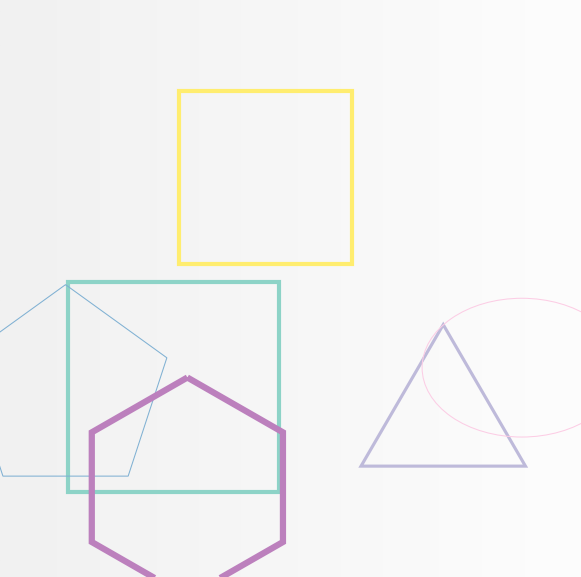[{"shape": "square", "thickness": 2, "radius": 0.91, "center": [0.299, 0.329]}, {"shape": "triangle", "thickness": 1.5, "radius": 0.82, "center": [0.763, 0.274]}, {"shape": "pentagon", "thickness": 0.5, "radius": 0.92, "center": [0.113, 0.323]}, {"shape": "oval", "thickness": 0.5, "radius": 0.86, "center": [0.898, 0.363]}, {"shape": "hexagon", "thickness": 3, "radius": 0.95, "center": [0.322, 0.156]}, {"shape": "square", "thickness": 2, "radius": 0.75, "center": [0.457, 0.692]}]